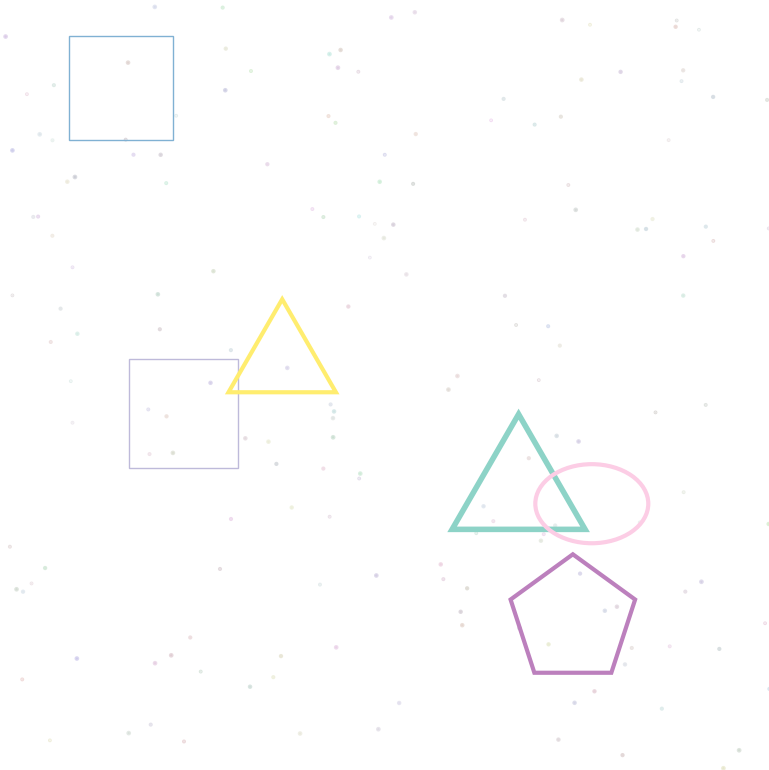[{"shape": "triangle", "thickness": 2, "radius": 0.5, "center": [0.674, 0.362]}, {"shape": "square", "thickness": 0.5, "radius": 0.36, "center": [0.238, 0.463]}, {"shape": "square", "thickness": 0.5, "radius": 0.34, "center": [0.157, 0.886]}, {"shape": "oval", "thickness": 1.5, "radius": 0.37, "center": [0.769, 0.346]}, {"shape": "pentagon", "thickness": 1.5, "radius": 0.43, "center": [0.744, 0.195]}, {"shape": "triangle", "thickness": 1.5, "radius": 0.4, "center": [0.367, 0.531]}]